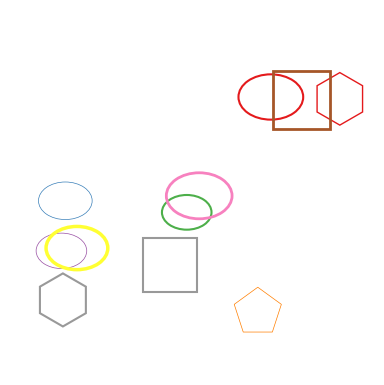[{"shape": "oval", "thickness": 1.5, "radius": 0.42, "center": [0.703, 0.748]}, {"shape": "hexagon", "thickness": 1, "radius": 0.34, "center": [0.883, 0.743]}, {"shape": "oval", "thickness": 0.5, "radius": 0.35, "center": [0.17, 0.479]}, {"shape": "oval", "thickness": 1.5, "radius": 0.32, "center": [0.485, 0.448]}, {"shape": "oval", "thickness": 0.5, "radius": 0.33, "center": [0.16, 0.348]}, {"shape": "pentagon", "thickness": 0.5, "radius": 0.32, "center": [0.67, 0.19]}, {"shape": "oval", "thickness": 2.5, "radius": 0.4, "center": [0.2, 0.356]}, {"shape": "square", "thickness": 2, "radius": 0.37, "center": [0.782, 0.74]}, {"shape": "oval", "thickness": 2, "radius": 0.43, "center": [0.517, 0.491]}, {"shape": "square", "thickness": 1.5, "radius": 0.35, "center": [0.442, 0.312]}, {"shape": "hexagon", "thickness": 1.5, "radius": 0.34, "center": [0.163, 0.221]}]